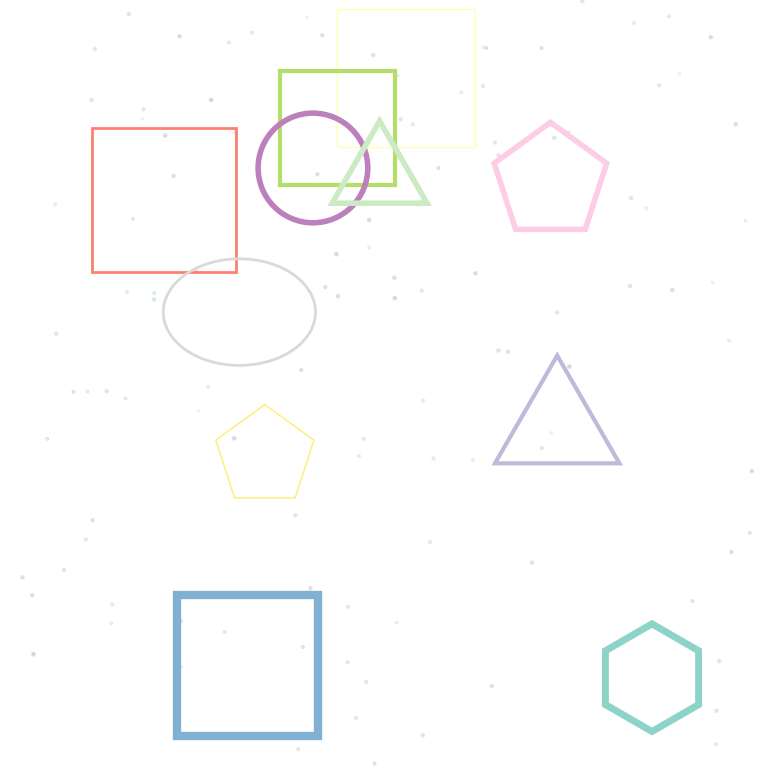[{"shape": "hexagon", "thickness": 2.5, "radius": 0.35, "center": [0.847, 0.12]}, {"shape": "square", "thickness": 0.5, "radius": 0.45, "center": [0.528, 0.899]}, {"shape": "triangle", "thickness": 1.5, "radius": 0.47, "center": [0.724, 0.445]}, {"shape": "square", "thickness": 1, "radius": 0.47, "center": [0.213, 0.74]}, {"shape": "square", "thickness": 3, "radius": 0.46, "center": [0.321, 0.136]}, {"shape": "square", "thickness": 1.5, "radius": 0.37, "center": [0.438, 0.833]}, {"shape": "pentagon", "thickness": 2, "radius": 0.38, "center": [0.715, 0.764]}, {"shape": "oval", "thickness": 1, "radius": 0.49, "center": [0.311, 0.595]}, {"shape": "circle", "thickness": 2, "radius": 0.36, "center": [0.406, 0.782]}, {"shape": "triangle", "thickness": 2, "radius": 0.36, "center": [0.493, 0.772]}, {"shape": "pentagon", "thickness": 0.5, "radius": 0.33, "center": [0.344, 0.408]}]